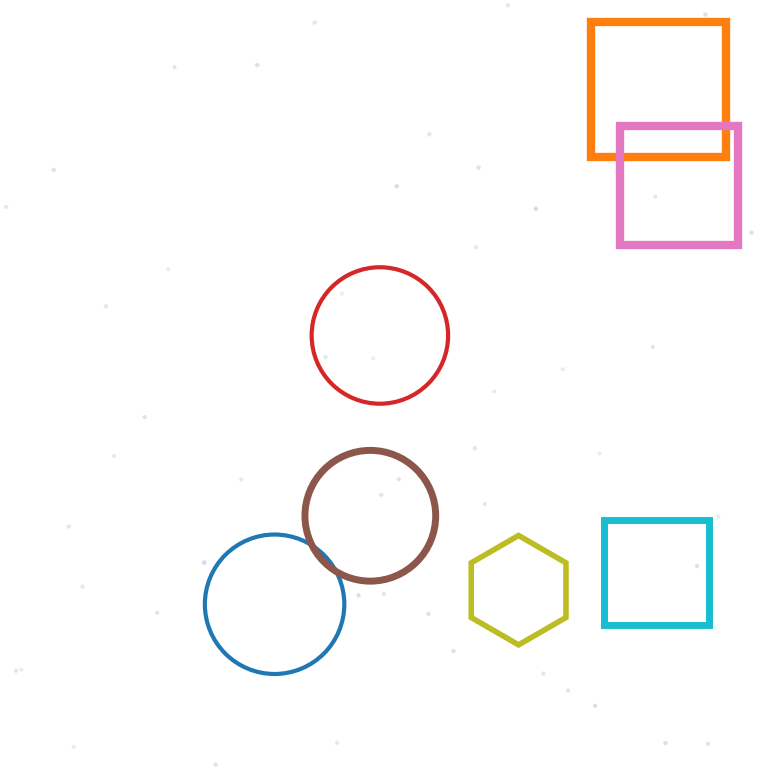[{"shape": "circle", "thickness": 1.5, "radius": 0.45, "center": [0.357, 0.215]}, {"shape": "square", "thickness": 3, "radius": 0.44, "center": [0.856, 0.884]}, {"shape": "circle", "thickness": 1.5, "radius": 0.44, "center": [0.493, 0.564]}, {"shape": "circle", "thickness": 2.5, "radius": 0.42, "center": [0.481, 0.33]}, {"shape": "square", "thickness": 3, "radius": 0.39, "center": [0.882, 0.759]}, {"shape": "hexagon", "thickness": 2, "radius": 0.36, "center": [0.673, 0.234]}, {"shape": "square", "thickness": 2.5, "radius": 0.34, "center": [0.853, 0.257]}]